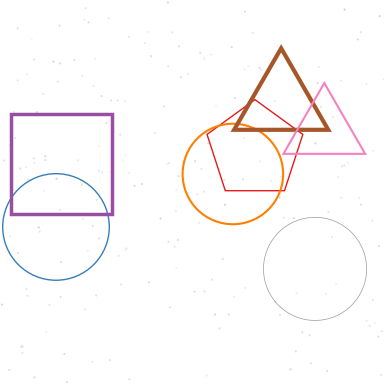[{"shape": "pentagon", "thickness": 1, "radius": 0.65, "center": [0.662, 0.61]}, {"shape": "circle", "thickness": 1, "radius": 0.69, "center": [0.145, 0.41]}, {"shape": "square", "thickness": 2.5, "radius": 0.65, "center": [0.16, 0.574]}, {"shape": "circle", "thickness": 1.5, "radius": 0.65, "center": [0.605, 0.548]}, {"shape": "triangle", "thickness": 3, "radius": 0.71, "center": [0.73, 0.733]}, {"shape": "triangle", "thickness": 1.5, "radius": 0.61, "center": [0.842, 0.662]}, {"shape": "circle", "thickness": 0.5, "radius": 0.67, "center": [0.818, 0.302]}]